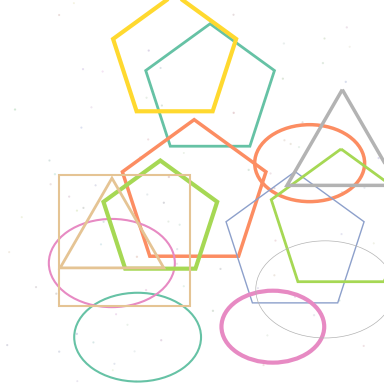[{"shape": "pentagon", "thickness": 2, "radius": 0.88, "center": [0.546, 0.762]}, {"shape": "oval", "thickness": 1.5, "radius": 0.82, "center": [0.357, 0.124]}, {"shape": "pentagon", "thickness": 2.5, "radius": 0.98, "center": [0.504, 0.493]}, {"shape": "oval", "thickness": 2.5, "radius": 0.71, "center": [0.804, 0.576]}, {"shape": "pentagon", "thickness": 1, "radius": 0.94, "center": [0.766, 0.366]}, {"shape": "oval", "thickness": 3, "radius": 0.67, "center": [0.709, 0.152]}, {"shape": "oval", "thickness": 1.5, "radius": 0.82, "center": [0.29, 0.317]}, {"shape": "pentagon", "thickness": 3, "radius": 0.78, "center": [0.416, 0.428]}, {"shape": "pentagon", "thickness": 2, "radius": 0.95, "center": [0.886, 0.422]}, {"shape": "pentagon", "thickness": 3, "radius": 0.84, "center": [0.454, 0.847]}, {"shape": "triangle", "thickness": 2, "radius": 0.78, "center": [0.291, 0.382]}, {"shape": "square", "thickness": 1.5, "radius": 0.85, "center": [0.323, 0.375]}, {"shape": "triangle", "thickness": 2.5, "radius": 0.83, "center": [0.889, 0.601]}, {"shape": "oval", "thickness": 0.5, "radius": 0.9, "center": [0.845, 0.248]}]